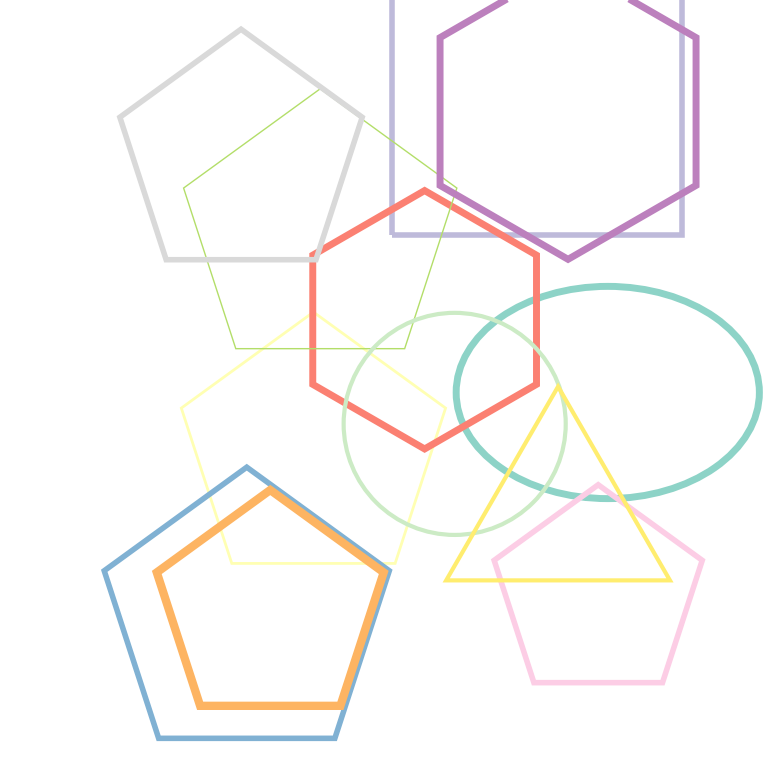[{"shape": "oval", "thickness": 2.5, "radius": 0.98, "center": [0.789, 0.49]}, {"shape": "pentagon", "thickness": 1, "radius": 0.9, "center": [0.407, 0.414]}, {"shape": "square", "thickness": 2, "radius": 0.94, "center": [0.697, 0.883]}, {"shape": "hexagon", "thickness": 2.5, "radius": 0.84, "center": [0.551, 0.585]}, {"shape": "pentagon", "thickness": 2, "radius": 0.97, "center": [0.32, 0.199]}, {"shape": "pentagon", "thickness": 3, "radius": 0.77, "center": [0.351, 0.209]}, {"shape": "pentagon", "thickness": 0.5, "radius": 0.93, "center": [0.416, 0.698]}, {"shape": "pentagon", "thickness": 2, "radius": 0.71, "center": [0.777, 0.228]}, {"shape": "pentagon", "thickness": 2, "radius": 0.83, "center": [0.313, 0.797]}, {"shape": "hexagon", "thickness": 2.5, "radius": 0.96, "center": [0.738, 0.855]}, {"shape": "circle", "thickness": 1.5, "radius": 0.72, "center": [0.59, 0.449]}, {"shape": "triangle", "thickness": 1.5, "radius": 0.84, "center": [0.725, 0.33]}]